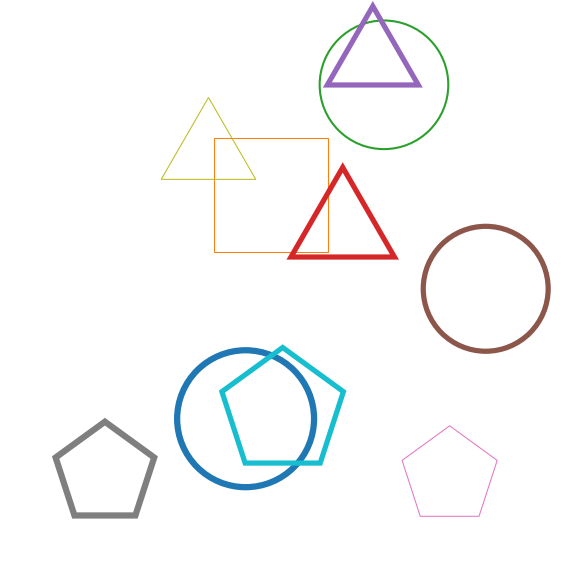[{"shape": "circle", "thickness": 3, "radius": 0.59, "center": [0.425, 0.274]}, {"shape": "square", "thickness": 0.5, "radius": 0.49, "center": [0.469, 0.661]}, {"shape": "circle", "thickness": 1, "radius": 0.56, "center": [0.665, 0.852]}, {"shape": "triangle", "thickness": 2.5, "radius": 0.52, "center": [0.593, 0.606]}, {"shape": "triangle", "thickness": 2.5, "radius": 0.45, "center": [0.646, 0.897]}, {"shape": "circle", "thickness": 2.5, "radius": 0.54, "center": [0.841, 0.499]}, {"shape": "pentagon", "thickness": 0.5, "radius": 0.43, "center": [0.779, 0.175]}, {"shape": "pentagon", "thickness": 3, "radius": 0.45, "center": [0.182, 0.179]}, {"shape": "triangle", "thickness": 0.5, "radius": 0.47, "center": [0.361, 0.736]}, {"shape": "pentagon", "thickness": 2.5, "radius": 0.55, "center": [0.489, 0.287]}]